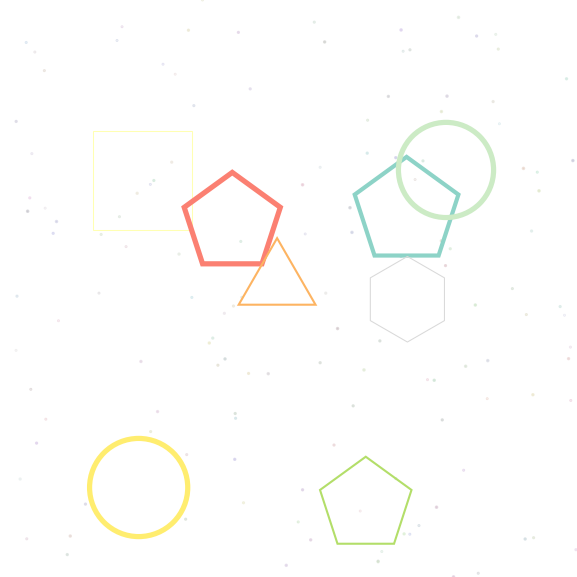[{"shape": "pentagon", "thickness": 2, "radius": 0.47, "center": [0.704, 0.633]}, {"shape": "square", "thickness": 0.5, "radius": 0.43, "center": [0.247, 0.686]}, {"shape": "pentagon", "thickness": 2.5, "radius": 0.44, "center": [0.402, 0.613]}, {"shape": "triangle", "thickness": 1, "radius": 0.38, "center": [0.48, 0.51]}, {"shape": "pentagon", "thickness": 1, "radius": 0.42, "center": [0.633, 0.125]}, {"shape": "hexagon", "thickness": 0.5, "radius": 0.37, "center": [0.705, 0.481]}, {"shape": "circle", "thickness": 2.5, "radius": 0.41, "center": [0.772, 0.705]}, {"shape": "circle", "thickness": 2.5, "radius": 0.42, "center": [0.24, 0.155]}]